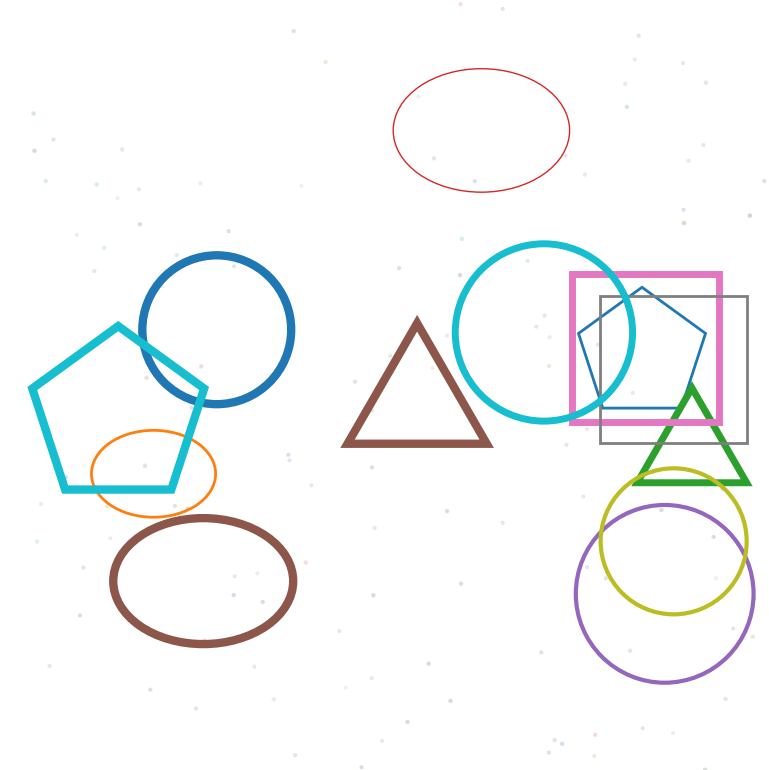[{"shape": "circle", "thickness": 3, "radius": 0.48, "center": [0.281, 0.572]}, {"shape": "pentagon", "thickness": 1, "radius": 0.43, "center": [0.834, 0.54]}, {"shape": "oval", "thickness": 1, "radius": 0.4, "center": [0.199, 0.385]}, {"shape": "triangle", "thickness": 2.5, "radius": 0.41, "center": [0.899, 0.414]}, {"shape": "oval", "thickness": 0.5, "radius": 0.57, "center": [0.625, 0.831]}, {"shape": "circle", "thickness": 1.5, "radius": 0.58, "center": [0.863, 0.229]}, {"shape": "oval", "thickness": 3, "radius": 0.58, "center": [0.264, 0.245]}, {"shape": "triangle", "thickness": 3, "radius": 0.52, "center": [0.542, 0.476]}, {"shape": "square", "thickness": 2.5, "radius": 0.48, "center": [0.838, 0.548]}, {"shape": "square", "thickness": 1, "radius": 0.48, "center": [0.875, 0.521]}, {"shape": "circle", "thickness": 1.5, "radius": 0.47, "center": [0.875, 0.297]}, {"shape": "pentagon", "thickness": 3, "radius": 0.59, "center": [0.154, 0.459]}, {"shape": "circle", "thickness": 2.5, "radius": 0.58, "center": [0.706, 0.568]}]